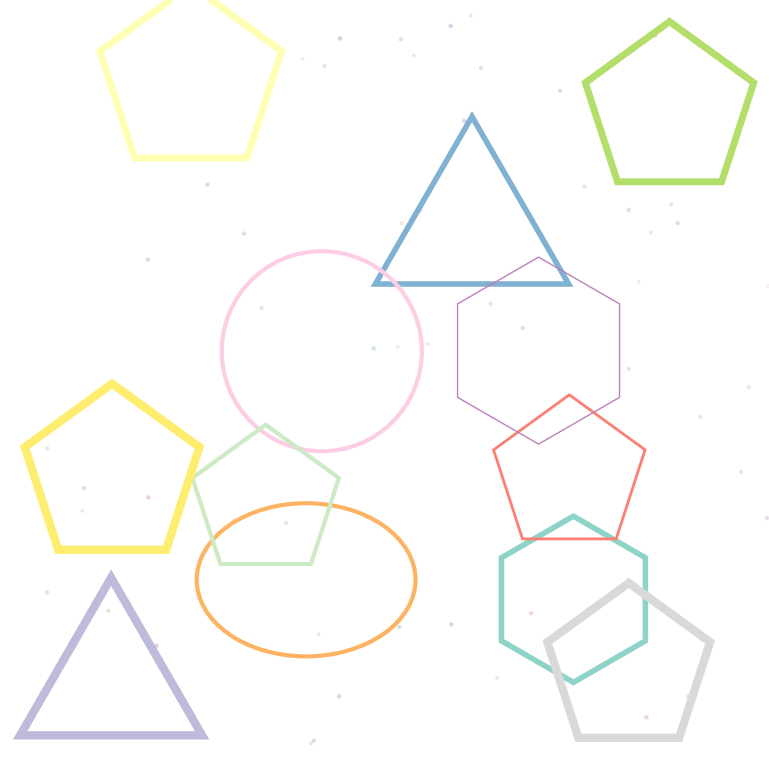[{"shape": "hexagon", "thickness": 2, "radius": 0.54, "center": [0.745, 0.222]}, {"shape": "pentagon", "thickness": 2.5, "radius": 0.62, "center": [0.248, 0.895]}, {"shape": "triangle", "thickness": 3, "radius": 0.68, "center": [0.144, 0.113]}, {"shape": "pentagon", "thickness": 1, "radius": 0.52, "center": [0.739, 0.384]}, {"shape": "triangle", "thickness": 2, "radius": 0.72, "center": [0.613, 0.704]}, {"shape": "oval", "thickness": 1.5, "radius": 0.71, "center": [0.398, 0.247]}, {"shape": "pentagon", "thickness": 2.5, "radius": 0.58, "center": [0.87, 0.857]}, {"shape": "circle", "thickness": 1.5, "radius": 0.65, "center": [0.418, 0.544]}, {"shape": "pentagon", "thickness": 3, "radius": 0.56, "center": [0.817, 0.132]}, {"shape": "hexagon", "thickness": 0.5, "radius": 0.61, "center": [0.699, 0.545]}, {"shape": "pentagon", "thickness": 1.5, "radius": 0.5, "center": [0.345, 0.348]}, {"shape": "pentagon", "thickness": 3, "radius": 0.6, "center": [0.146, 0.382]}]